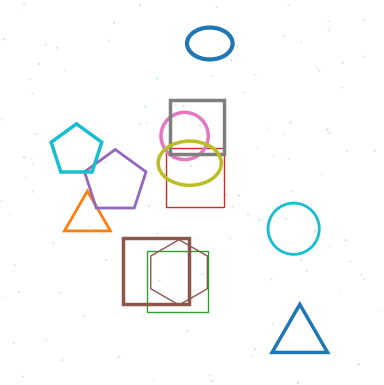[{"shape": "oval", "thickness": 3, "radius": 0.3, "center": [0.545, 0.887]}, {"shape": "triangle", "thickness": 2.5, "radius": 0.42, "center": [0.779, 0.126]}, {"shape": "triangle", "thickness": 2, "radius": 0.35, "center": [0.227, 0.435]}, {"shape": "square", "thickness": 1, "radius": 0.4, "center": [0.46, 0.268]}, {"shape": "square", "thickness": 1, "radius": 0.38, "center": [0.507, 0.539]}, {"shape": "pentagon", "thickness": 2, "radius": 0.42, "center": [0.299, 0.528]}, {"shape": "square", "thickness": 2.5, "radius": 0.43, "center": [0.405, 0.296]}, {"shape": "hexagon", "thickness": 1, "radius": 0.42, "center": [0.465, 0.293]}, {"shape": "circle", "thickness": 2.5, "radius": 0.31, "center": [0.48, 0.647]}, {"shape": "square", "thickness": 2.5, "radius": 0.35, "center": [0.512, 0.671]}, {"shape": "oval", "thickness": 2.5, "radius": 0.41, "center": [0.493, 0.576]}, {"shape": "circle", "thickness": 2, "radius": 0.33, "center": [0.763, 0.406]}, {"shape": "pentagon", "thickness": 2.5, "radius": 0.35, "center": [0.199, 0.609]}]